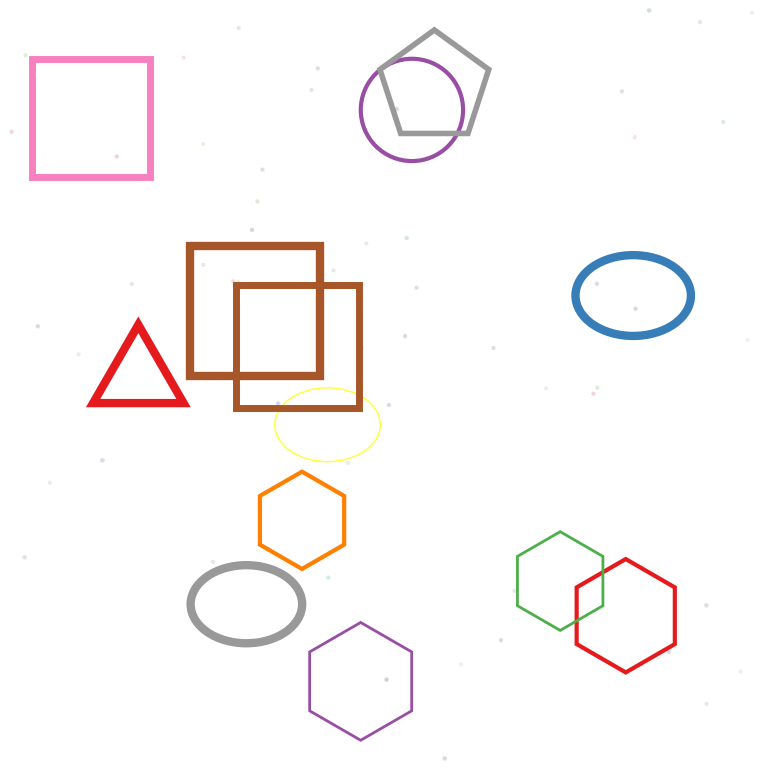[{"shape": "hexagon", "thickness": 1.5, "radius": 0.37, "center": [0.813, 0.2]}, {"shape": "triangle", "thickness": 3, "radius": 0.34, "center": [0.18, 0.51]}, {"shape": "oval", "thickness": 3, "radius": 0.37, "center": [0.822, 0.616]}, {"shape": "hexagon", "thickness": 1, "radius": 0.32, "center": [0.728, 0.245]}, {"shape": "circle", "thickness": 1.5, "radius": 0.33, "center": [0.535, 0.857]}, {"shape": "hexagon", "thickness": 1, "radius": 0.38, "center": [0.468, 0.115]}, {"shape": "hexagon", "thickness": 1.5, "radius": 0.32, "center": [0.392, 0.324]}, {"shape": "oval", "thickness": 0.5, "radius": 0.34, "center": [0.425, 0.448]}, {"shape": "square", "thickness": 3, "radius": 0.42, "center": [0.331, 0.596]}, {"shape": "square", "thickness": 2.5, "radius": 0.4, "center": [0.386, 0.55]}, {"shape": "square", "thickness": 2.5, "radius": 0.38, "center": [0.118, 0.847]}, {"shape": "oval", "thickness": 3, "radius": 0.36, "center": [0.32, 0.215]}, {"shape": "pentagon", "thickness": 2, "radius": 0.37, "center": [0.564, 0.887]}]